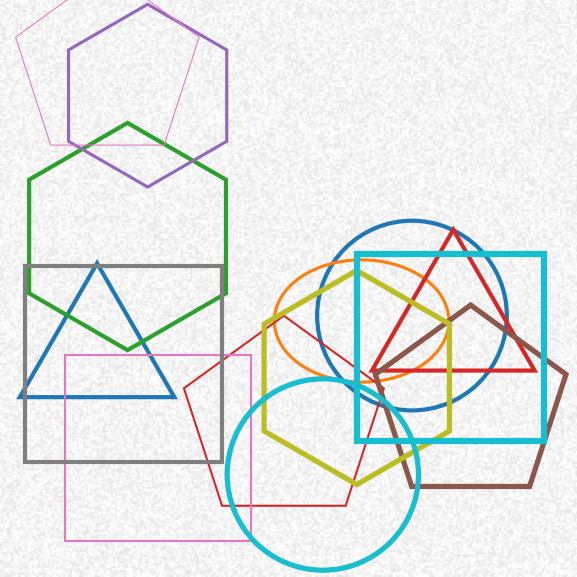[{"shape": "circle", "thickness": 2, "radius": 0.82, "center": [0.713, 0.453]}, {"shape": "triangle", "thickness": 2, "radius": 0.77, "center": [0.168, 0.389]}, {"shape": "oval", "thickness": 1.5, "radius": 0.76, "center": [0.626, 0.443]}, {"shape": "hexagon", "thickness": 2, "radius": 0.98, "center": [0.221, 0.59]}, {"shape": "pentagon", "thickness": 1, "radius": 0.91, "center": [0.492, 0.271]}, {"shape": "triangle", "thickness": 2, "radius": 0.81, "center": [0.785, 0.439]}, {"shape": "hexagon", "thickness": 1.5, "radius": 0.79, "center": [0.256, 0.834]}, {"shape": "pentagon", "thickness": 2.5, "radius": 0.87, "center": [0.815, 0.297]}, {"shape": "square", "thickness": 1, "radius": 0.8, "center": [0.273, 0.223]}, {"shape": "pentagon", "thickness": 0.5, "radius": 0.84, "center": [0.186, 0.883]}, {"shape": "square", "thickness": 2, "radius": 0.85, "center": [0.214, 0.369]}, {"shape": "hexagon", "thickness": 2.5, "radius": 0.93, "center": [0.618, 0.345]}, {"shape": "circle", "thickness": 2.5, "radius": 0.83, "center": [0.559, 0.177]}, {"shape": "square", "thickness": 3, "radius": 0.81, "center": [0.78, 0.398]}]